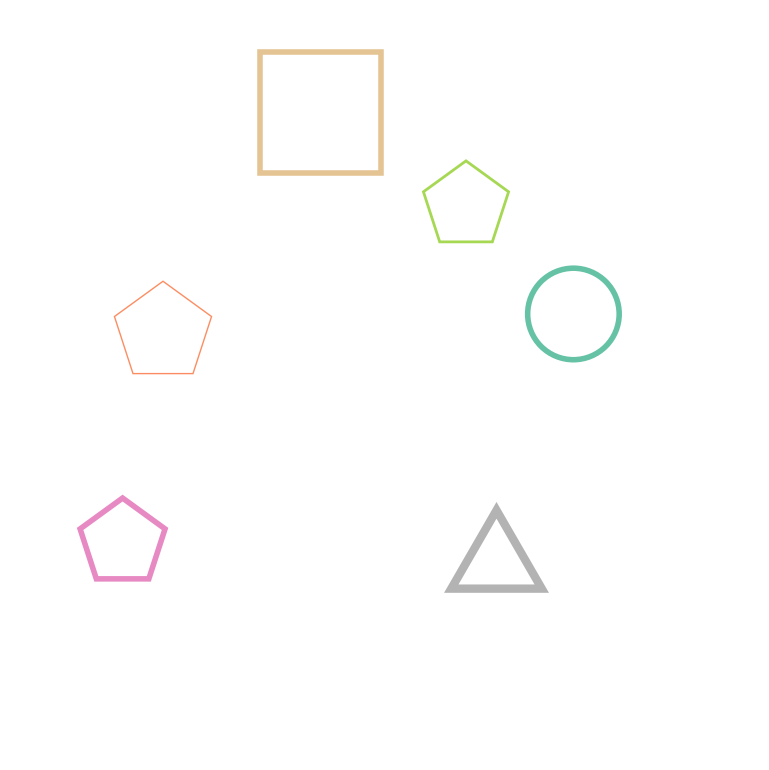[{"shape": "circle", "thickness": 2, "radius": 0.3, "center": [0.745, 0.592]}, {"shape": "pentagon", "thickness": 0.5, "radius": 0.33, "center": [0.212, 0.568]}, {"shape": "pentagon", "thickness": 2, "radius": 0.29, "center": [0.159, 0.295]}, {"shape": "pentagon", "thickness": 1, "radius": 0.29, "center": [0.605, 0.733]}, {"shape": "square", "thickness": 2, "radius": 0.39, "center": [0.416, 0.854]}, {"shape": "triangle", "thickness": 3, "radius": 0.34, "center": [0.645, 0.269]}]